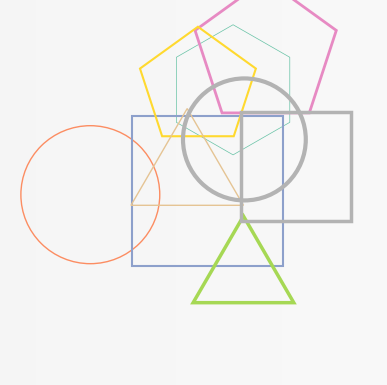[{"shape": "hexagon", "thickness": 0.5, "radius": 0.84, "center": [0.601, 0.767]}, {"shape": "circle", "thickness": 1, "radius": 0.9, "center": [0.233, 0.494]}, {"shape": "square", "thickness": 1.5, "radius": 0.98, "center": [0.535, 0.505]}, {"shape": "pentagon", "thickness": 2, "radius": 0.96, "center": [0.686, 0.862]}, {"shape": "triangle", "thickness": 2.5, "radius": 0.75, "center": [0.628, 0.289]}, {"shape": "pentagon", "thickness": 1.5, "radius": 0.79, "center": [0.511, 0.773]}, {"shape": "triangle", "thickness": 1, "radius": 0.84, "center": [0.483, 0.55]}, {"shape": "square", "thickness": 2.5, "radius": 0.71, "center": [0.764, 0.568]}, {"shape": "circle", "thickness": 3, "radius": 0.79, "center": [0.631, 0.638]}]